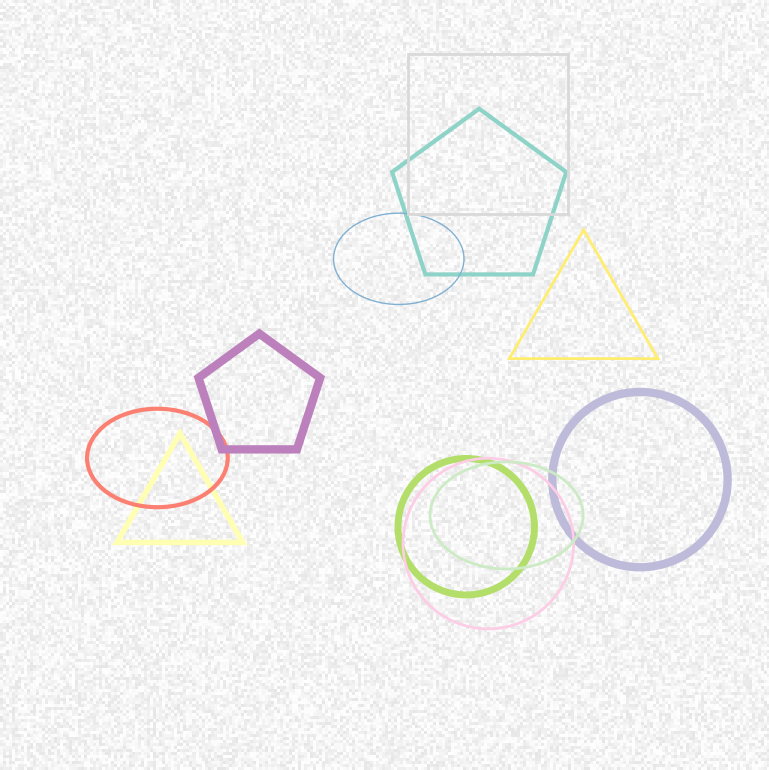[{"shape": "pentagon", "thickness": 1.5, "radius": 0.59, "center": [0.622, 0.74]}, {"shape": "triangle", "thickness": 2, "radius": 0.47, "center": [0.234, 0.343]}, {"shape": "circle", "thickness": 3, "radius": 0.57, "center": [0.831, 0.377]}, {"shape": "oval", "thickness": 1.5, "radius": 0.46, "center": [0.204, 0.405]}, {"shape": "oval", "thickness": 0.5, "radius": 0.42, "center": [0.518, 0.664]}, {"shape": "circle", "thickness": 2.5, "radius": 0.44, "center": [0.605, 0.316]}, {"shape": "circle", "thickness": 1, "radius": 0.55, "center": [0.634, 0.294]}, {"shape": "square", "thickness": 1, "radius": 0.52, "center": [0.634, 0.826]}, {"shape": "pentagon", "thickness": 3, "radius": 0.42, "center": [0.337, 0.484]}, {"shape": "oval", "thickness": 1, "radius": 0.5, "center": [0.658, 0.331]}, {"shape": "triangle", "thickness": 1, "radius": 0.56, "center": [0.758, 0.59]}]